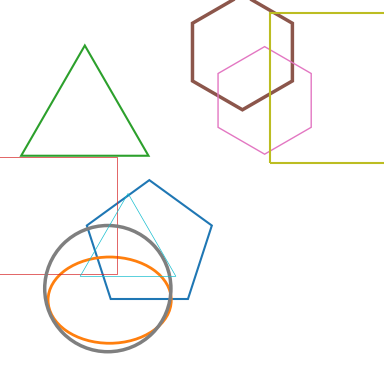[{"shape": "pentagon", "thickness": 1.5, "radius": 0.85, "center": [0.388, 0.361]}, {"shape": "oval", "thickness": 2, "radius": 0.8, "center": [0.285, 0.22]}, {"shape": "triangle", "thickness": 1.5, "radius": 0.95, "center": [0.22, 0.691]}, {"shape": "square", "thickness": 0.5, "radius": 0.76, "center": [0.151, 0.44]}, {"shape": "hexagon", "thickness": 2.5, "radius": 0.75, "center": [0.63, 0.865]}, {"shape": "hexagon", "thickness": 1, "radius": 0.7, "center": [0.687, 0.739]}, {"shape": "circle", "thickness": 2.5, "radius": 0.82, "center": [0.28, 0.25]}, {"shape": "square", "thickness": 1.5, "radius": 0.98, "center": [0.897, 0.772]}, {"shape": "triangle", "thickness": 0.5, "radius": 0.72, "center": [0.333, 0.354]}]